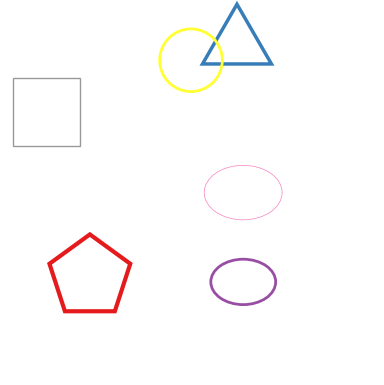[{"shape": "pentagon", "thickness": 3, "radius": 0.55, "center": [0.233, 0.281]}, {"shape": "triangle", "thickness": 2.5, "radius": 0.52, "center": [0.616, 0.886]}, {"shape": "oval", "thickness": 2, "radius": 0.42, "center": [0.632, 0.268]}, {"shape": "circle", "thickness": 2, "radius": 0.41, "center": [0.496, 0.844]}, {"shape": "oval", "thickness": 0.5, "radius": 0.51, "center": [0.632, 0.5]}, {"shape": "square", "thickness": 1, "radius": 0.44, "center": [0.12, 0.709]}]